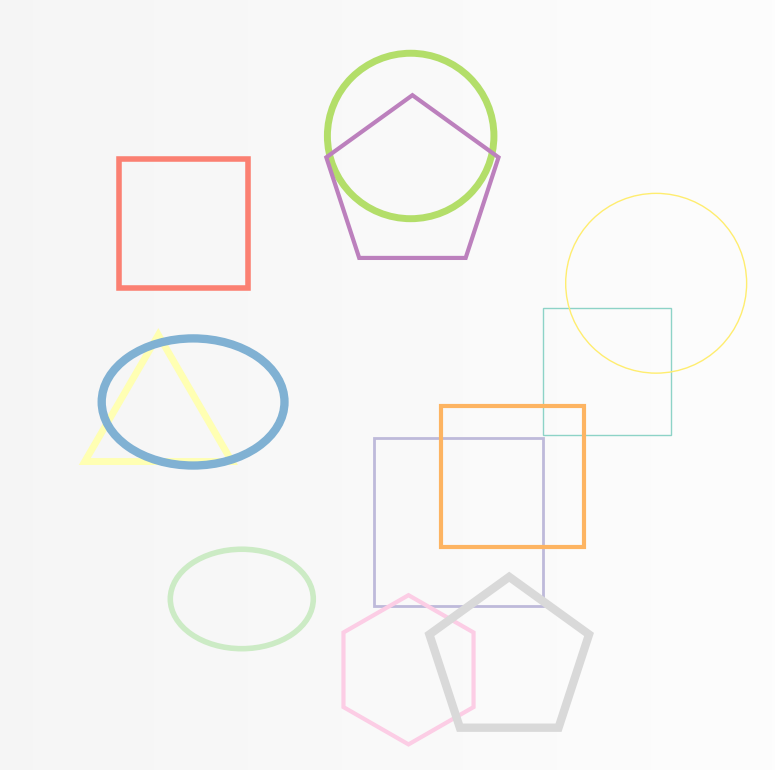[{"shape": "square", "thickness": 0.5, "radius": 0.41, "center": [0.783, 0.517]}, {"shape": "triangle", "thickness": 2.5, "radius": 0.55, "center": [0.204, 0.455]}, {"shape": "square", "thickness": 1, "radius": 0.55, "center": [0.592, 0.323]}, {"shape": "square", "thickness": 2, "radius": 0.42, "center": [0.237, 0.71]}, {"shape": "oval", "thickness": 3, "radius": 0.59, "center": [0.249, 0.478]}, {"shape": "square", "thickness": 1.5, "radius": 0.46, "center": [0.661, 0.382]}, {"shape": "circle", "thickness": 2.5, "radius": 0.54, "center": [0.53, 0.823]}, {"shape": "hexagon", "thickness": 1.5, "radius": 0.48, "center": [0.527, 0.13]}, {"shape": "pentagon", "thickness": 3, "radius": 0.54, "center": [0.657, 0.143]}, {"shape": "pentagon", "thickness": 1.5, "radius": 0.58, "center": [0.532, 0.76]}, {"shape": "oval", "thickness": 2, "radius": 0.46, "center": [0.312, 0.222]}, {"shape": "circle", "thickness": 0.5, "radius": 0.58, "center": [0.847, 0.632]}]